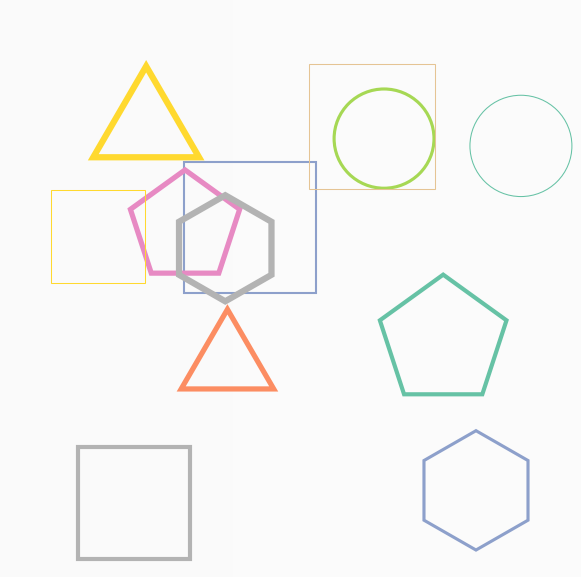[{"shape": "circle", "thickness": 0.5, "radius": 0.44, "center": [0.896, 0.746]}, {"shape": "pentagon", "thickness": 2, "radius": 0.57, "center": [0.762, 0.409]}, {"shape": "triangle", "thickness": 2.5, "radius": 0.46, "center": [0.391, 0.372]}, {"shape": "square", "thickness": 1, "radius": 0.57, "center": [0.431, 0.605]}, {"shape": "hexagon", "thickness": 1.5, "radius": 0.52, "center": [0.819, 0.15]}, {"shape": "pentagon", "thickness": 2.5, "radius": 0.49, "center": [0.318, 0.606]}, {"shape": "circle", "thickness": 1.5, "radius": 0.43, "center": [0.661, 0.759]}, {"shape": "triangle", "thickness": 3, "radius": 0.53, "center": [0.251, 0.779]}, {"shape": "square", "thickness": 0.5, "radius": 0.4, "center": [0.168, 0.59]}, {"shape": "square", "thickness": 0.5, "radius": 0.54, "center": [0.64, 0.78]}, {"shape": "hexagon", "thickness": 3, "radius": 0.46, "center": [0.388, 0.569]}, {"shape": "square", "thickness": 2, "radius": 0.48, "center": [0.23, 0.128]}]